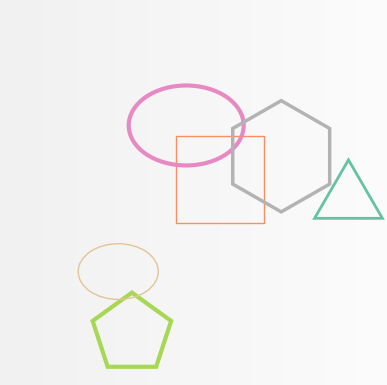[{"shape": "triangle", "thickness": 2, "radius": 0.51, "center": [0.899, 0.483]}, {"shape": "square", "thickness": 1, "radius": 0.56, "center": [0.568, 0.534]}, {"shape": "oval", "thickness": 3, "radius": 0.74, "center": [0.481, 0.674]}, {"shape": "pentagon", "thickness": 3, "radius": 0.53, "center": [0.34, 0.133]}, {"shape": "oval", "thickness": 1, "radius": 0.52, "center": [0.305, 0.295]}, {"shape": "hexagon", "thickness": 2.5, "radius": 0.72, "center": [0.726, 0.594]}]